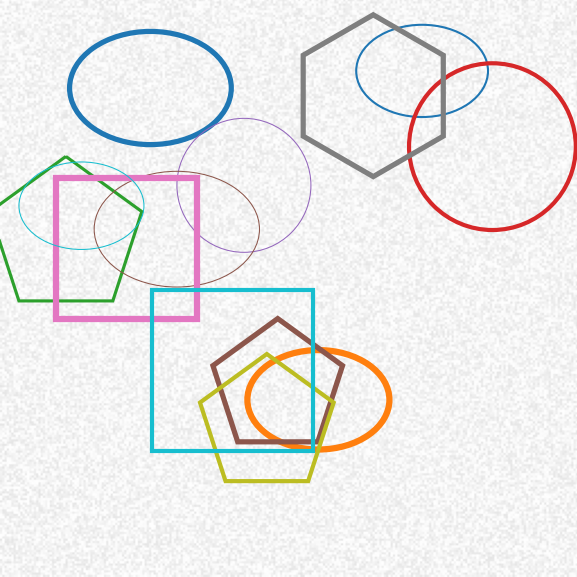[{"shape": "oval", "thickness": 1, "radius": 0.57, "center": [0.731, 0.876]}, {"shape": "oval", "thickness": 2.5, "radius": 0.7, "center": [0.26, 0.847]}, {"shape": "oval", "thickness": 3, "radius": 0.61, "center": [0.551, 0.307]}, {"shape": "pentagon", "thickness": 1.5, "radius": 0.69, "center": [0.114, 0.59]}, {"shape": "circle", "thickness": 2, "radius": 0.72, "center": [0.853, 0.745]}, {"shape": "circle", "thickness": 0.5, "radius": 0.58, "center": [0.422, 0.678]}, {"shape": "oval", "thickness": 0.5, "radius": 0.72, "center": [0.306, 0.602]}, {"shape": "pentagon", "thickness": 2.5, "radius": 0.59, "center": [0.481, 0.33]}, {"shape": "square", "thickness": 3, "radius": 0.61, "center": [0.219, 0.569]}, {"shape": "hexagon", "thickness": 2.5, "radius": 0.7, "center": [0.646, 0.833]}, {"shape": "pentagon", "thickness": 2, "radius": 0.61, "center": [0.462, 0.264]}, {"shape": "square", "thickness": 2, "radius": 0.7, "center": [0.403, 0.358]}, {"shape": "oval", "thickness": 0.5, "radius": 0.54, "center": [0.141, 0.643]}]